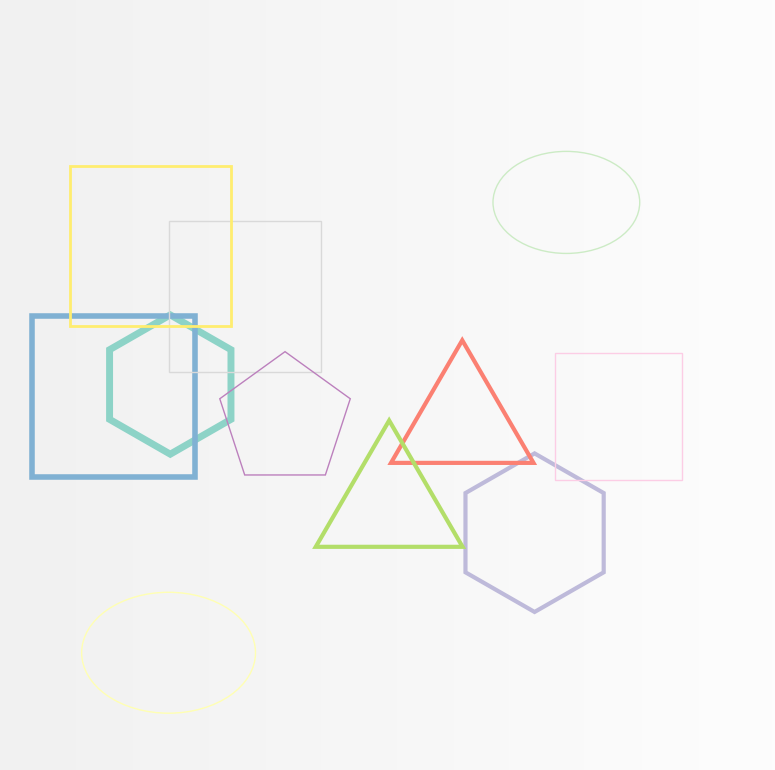[{"shape": "hexagon", "thickness": 2.5, "radius": 0.45, "center": [0.22, 0.501]}, {"shape": "oval", "thickness": 0.5, "radius": 0.56, "center": [0.218, 0.152]}, {"shape": "hexagon", "thickness": 1.5, "radius": 0.51, "center": [0.69, 0.308]}, {"shape": "triangle", "thickness": 1.5, "radius": 0.53, "center": [0.596, 0.452]}, {"shape": "square", "thickness": 2, "radius": 0.52, "center": [0.146, 0.485]}, {"shape": "triangle", "thickness": 1.5, "radius": 0.55, "center": [0.502, 0.345]}, {"shape": "square", "thickness": 0.5, "radius": 0.41, "center": [0.798, 0.459]}, {"shape": "square", "thickness": 0.5, "radius": 0.49, "center": [0.316, 0.615]}, {"shape": "pentagon", "thickness": 0.5, "radius": 0.44, "center": [0.368, 0.455]}, {"shape": "oval", "thickness": 0.5, "radius": 0.47, "center": [0.731, 0.737]}, {"shape": "square", "thickness": 1, "radius": 0.52, "center": [0.194, 0.68]}]